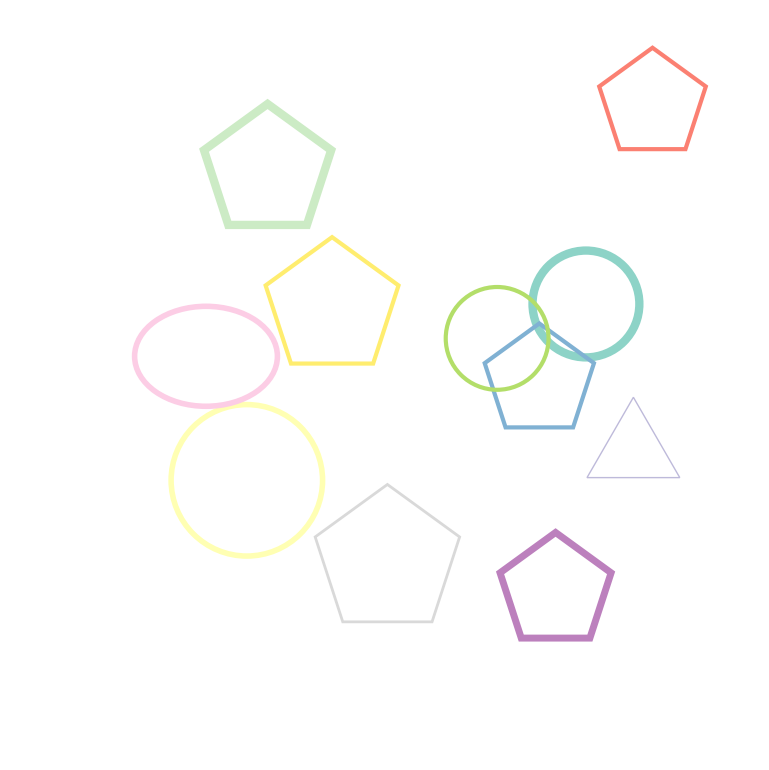[{"shape": "circle", "thickness": 3, "radius": 0.35, "center": [0.761, 0.605]}, {"shape": "circle", "thickness": 2, "radius": 0.49, "center": [0.321, 0.376]}, {"shape": "triangle", "thickness": 0.5, "radius": 0.35, "center": [0.823, 0.415]}, {"shape": "pentagon", "thickness": 1.5, "radius": 0.36, "center": [0.847, 0.865]}, {"shape": "pentagon", "thickness": 1.5, "radius": 0.37, "center": [0.7, 0.505]}, {"shape": "circle", "thickness": 1.5, "radius": 0.33, "center": [0.646, 0.561]}, {"shape": "oval", "thickness": 2, "radius": 0.46, "center": [0.268, 0.537]}, {"shape": "pentagon", "thickness": 1, "radius": 0.49, "center": [0.503, 0.272]}, {"shape": "pentagon", "thickness": 2.5, "radius": 0.38, "center": [0.722, 0.233]}, {"shape": "pentagon", "thickness": 3, "radius": 0.43, "center": [0.348, 0.778]}, {"shape": "pentagon", "thickness": 1.5, "radius": 0.45, "center": [0.431, 0.601]}]